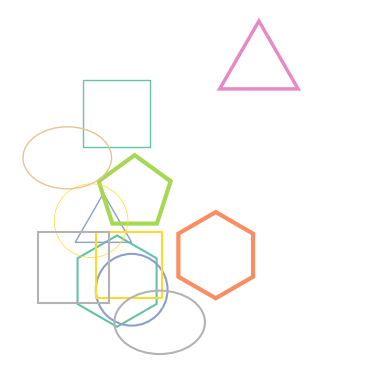[{"shape": "square", "thickness": 1, "radius": 0.44, "center": [0.303, 0.705]}, {"shape": "hexagon", "thickness": 1.5, "radius": 0.59, "center": [0.304, 0.27]}, {"shape": "hexagon", "thickness": 3, "radius": 0.56, "center": [0.56, 0.337]}, {"shape": "circle", "thickness": 1.5, "radius": 0.47, "center": [0.342, 0.247]}, {"shape": "triangle", "thickness": 1, "radius": 0.42, "center": [0.269, 0.413]}, {"shape": "triangle", "thickness": 2.5, "radius": 0.59, "center": [0.672, 0.828]}, {"shape": "pentagon", "thickness": 3, "radius": 0.49, "center": [0.35, 0.499]}, {"shape": "circle", "thickness": 0.5, "radius": 0.48, "center": [0.236, 0.427]}, {"shape": "square", "thickness": 1.5, "radius": 0.43, "center": [0.335, 0.311]}, {"shape": "oval", "thickness": 1, "radius": 0.58, "center": [0.175, 0.59]}, {"shape": "oval", "thickness": 1.5, "radius": 0.59, "center": [0.415, 0.163]}, {"shape": "square", "thickness": 1.5, "radius": 0.46, "center": [0.191, 0.305]}]